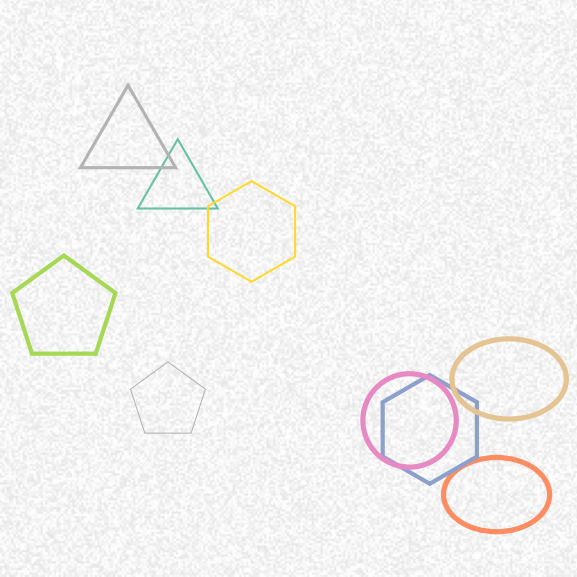[{"shape": "triangle", "thickness": 1, "radius": 0.4, "center": [0.308, 0.678]}, {"shape": "oval", "thickness": 2.5, "radius": 0.46, "center": [0.86, 0.143]}, {"shape": "hexagon", "thickness": 2, "radius": 0.47, "center": [0.744, 0.256]}, {"shape": "circle", "thickness": 2.5, "radius": 0.4, "center": [0.709, 0.271]}, {"shape": "pentagon", "thickness": 2, "radius": 0.47, "center": [0.111, 0.463]}, {"shape": "hexagon", "thickness": 1, "radius": 0.44, "center": [0.436, 0.598]}, {"shape": "oval", "thickness": 2.5, "radius": 0.5, "center": [0.882, 0.343]}, {"shape": "triangle", "thickness": 1.5, "radius": 0.48, "center": [0.222, 0.756]}, {"shape": "pentagon", "thickness": 0.5, "radius": 0.34, "center": [0.291, 0.304]}]